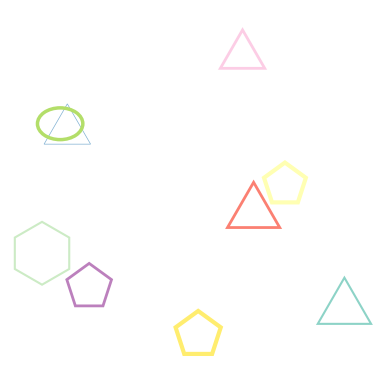[{"shape": "triangle", "thickness": 1.5, "radius": 0.4, "center": [0.895, 0.199]}, {"shape": "pentagon", "thickness": 3, "radius": 0.29, "center": [0.74, 0.521]}, {"shape": "triangle", "thickness": 2, "radius": 0.39, "center": [0.659, 0.448]}, {"shape": "triangle", "thickness": 0.5, "radius": 0.35, "center": [0.175, 0.66]}, {"shape": "oval", "thickness": 2.5, "radius": 0.29, "center": [0.156, 0.679]}, {"shape": "triangle", "thickness": 2, "radius": 0.33, "center": [0.63, 0.856]}, {"shape": "pentagon", "thickness": 2, "radius": 0.3, "center": [0.232, 0.255]}, {"shape": "hexagon", "thickness": 1.5, "radius": 0.41, "center": [0.109, 0.342]}, {"shape": "pentagon", "thickness": 3, "radius": 0.31, "center": [0.515, 0.131]}]